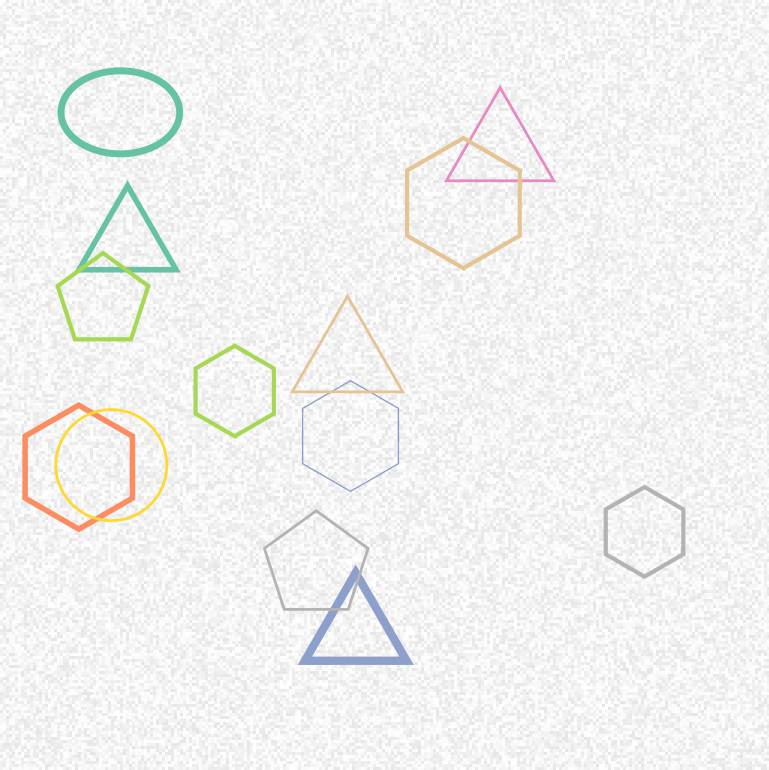[{"shape": "triangle", "thickness": 2, "radius": 0.36, "center": [0.166, 0.686]}, {"shape": "oval", "thickness": 2.5, "radius": 0.39, "center": [0.156, 0.854]}, {"shape": "hexagon", "thickness": 2, "radius": 0.4, "center": [0.102, 0.393]}, {"shape": "hexagon", "thickness": 0.5, "radius": 0.36, "center": [0.455, 0.434]}, {"shape": "triangle", "thickness": 3, "radius": 0.38, "center": [0.462, 0.18]}, {"shape": "triangle", "thickness": 1, "radius": 0.4, "center": [0.65, 0.806]}, {"shape": "pentagon", "thickness": 1.5, "radius": 0.31, "center": [0.134, 0.609]}, {"shape": "hexagon", "thickness": 1.5, "radius": 0.29, "center": [0.305, 0.492]}, {"shape": "circle", "thickness": 1, "radius": 0.36, "center": [0.145, 0.396]}, {"shape": "hexagon", "thickness": 1.5, "radius": 0.42, "center": [0.602, 0.736]}, {"shape": "triangle", "thickness": 1, "radius": 0.41, "center": [0.451, 0.533]}, {"shape": "hexagon", "thickness": 1.5, "radius": 0.29, "center": [0.837, 0.309]}, {"shape": "pentagon", "thickness": 1, "radius": 0.35, "center": [0.411, 0.266]}]